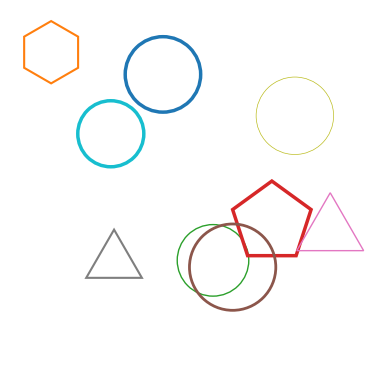[{"shape": "circle", "thickness": 2.5, "radius": 0.49, "center": [0.423, 0.807]}, {"shape": "hexagon", "thickness": 1.5, "radius": 0.4, "center": [0.133, 0.864]}, {"shape": "circle", "thickness": 1, "radius": 0.46, "center": [0.553, 0.324]}, {"shape": "pentagon", "thickness": 2.5, "radius": 0.54, "center": [0.706, 0.423]}, {"shape": "circle", "thickness": 2, "radius": 0.56, "center": [0.604, 0.306]}, {"shape": "triangle", "thickness": 1, "radius": 0.5, "center": [0.858, 0.399]}, {"shape": "triangle", "thickness": 1.5, "radius": 0.42, "center": [0.296, 0.32]}, {"shape": "circle", "thickness": 0.5, "radius": 0.5, "center": [0.766, 0.699]}, {"shape": "circle", "thickness": 2.5, "radius": 0.43, "center": [0.288, 0.653]}]